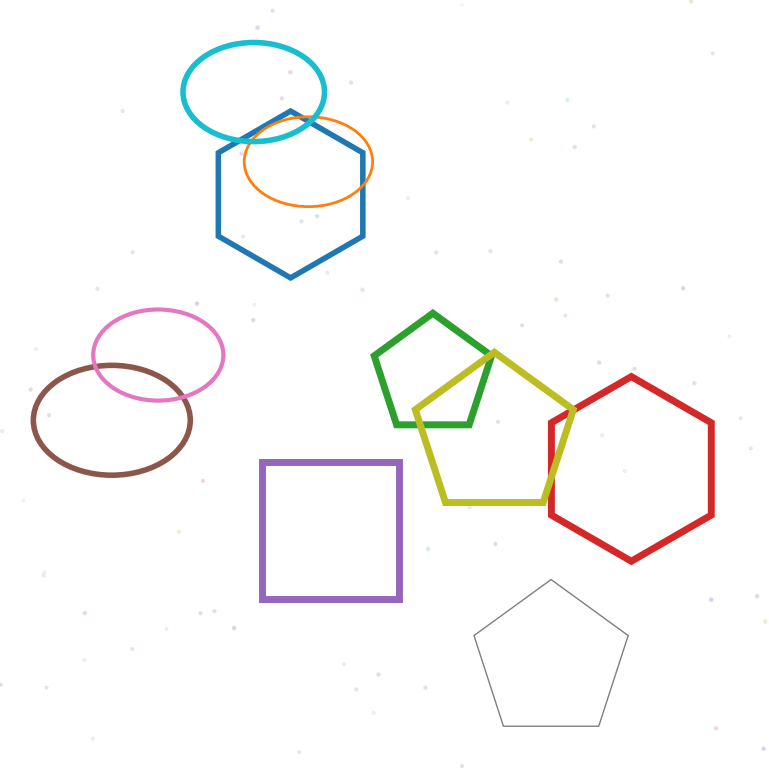[{"shape": "hexagon", "thickness": 2, "radius": 0.54, "center": [0.377, 0.747]}, {"shape": "oval", "thickness": 1, "radius": 0.42, "center": [0.401, 0.79]}, {"shape": "pentagon", "thickness": 2.5, "radius": 0.4, "center": [0.562, 0.513]}, {"shape": "hexagon", "thickness": 2.5, "radius": 0.6, "center": [0.82, 0.391]}, {"shape": "square", "thickness": 2.5, "radius": 0.45, "center": [0.429, 0.311]}, {"shape": "oval", "thickness": 2, "radius": 0.51, "center": [0.145, 0.454]}, {"shape": "oval", "thickness": 1.5, "radius": 0.42, "center": [0.206, 0.539]}, {"shape": "pentagon", "thickness": 0.5, "radius": 0.53, "center": [0.716, 0.142]}, {"shape": "pentagon", "thickness": 2.5, "radius": 0.54, "center": [0.642, 0.435]}, {"shape": "oval", "thickness": 2, "radius": 0.46, "center": [0.33, 0.88]}]